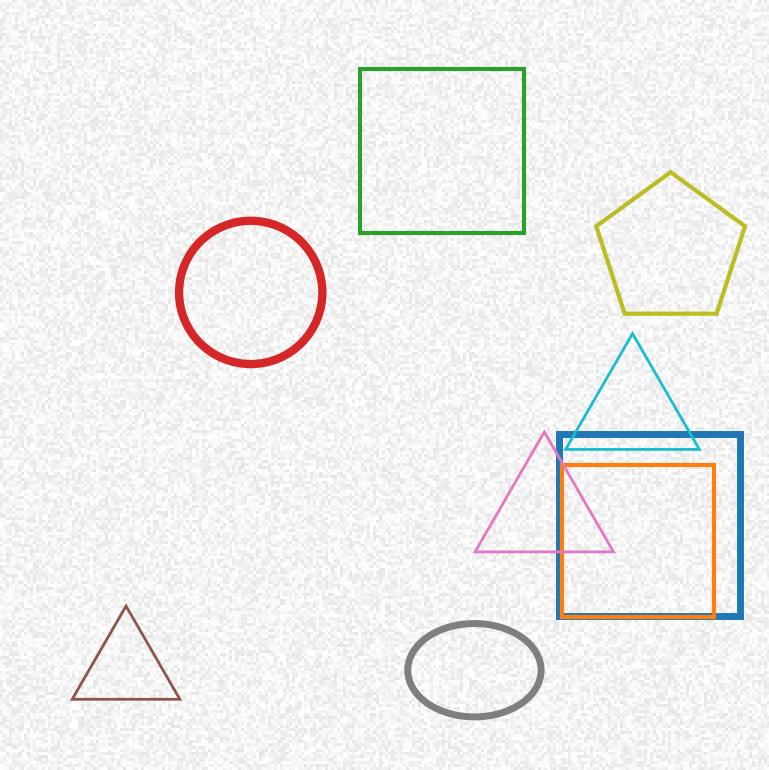[{"shape": "square", "thickness": 2.5, "radius": 0.59, "center": [0.843, 0.318]}, {"shape": "square", "thickness": 1.5, "radius": 0.5, "center": [0.829, 0.298]}, {"shape": "square", "thickness": 1.5, "radius": 0.53, "center": [0.574, 0.803]}, {"shape": "circle", "thickness": 3, "radius": 0.47, "center": [0.326, 0.62]}, {"shape": "triangle", "thickness": 1, "radius": 0.4, "center": [0.164, 0.132]}, {"shape": "triangle", "thickness": 1, "radius": 0.52, "center": [0.707, 0.335]}, {"shape": "oval", "thickness": 2.5, "radius": 0.43, "center": [0.616, 0.13]}, {"shape": "pentagon", "thickness": 1.5, "radius": 0.51, "center": [0.871, 0.675]}, {"shape": "triangle", "thickness": 1, "radius": 0.5, "center": [0.821, 0.466]}]